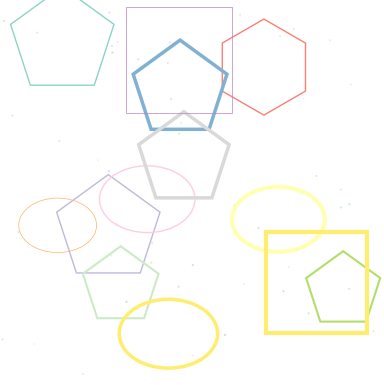[{"shape": "pentagon", "thickness": 1, "radius": 0.71, "center": [0.162, 0.893]}, {"shape": "oval", "thickness": 3, "radius": 0.6, "center": [0.723, 0.43]}, {"shape": "pentagon", "thickness": 1, "radius": 0.71, "center": [0.281, 0.405]}, {"shape": "hexagon", "thickness": 1, "radius": 0.62, "center": [0.685, 0.826]}, {"shape": "pentagon", "thickness": 2.5, "radius": 0.64, "center": [0.468, 0.768]}, {"shape": "oval", "thickness": 0.5, "radius": 0.51, "center": [0.15, 0.415]}, {"shape": "pentagon", "thickness": 1.5, "radius": 0.51, "center": [0.891, 0.246]}, {"shape": "oval", "thickness": 1, "radius": 0.62, "center": [0.382, 0.483]}, {"shape": "pentagon", "thickness": 2.5, "radius": 0.62, "center": [0.478, 0.586]}, {"shape": "square", "thickness": 0.5, "radius": 0.69, "center": [0.466, 0.845]}, {"shape": "pentagon", "thickness": 1.5, "radius": 0.52, "center": [0.313, 0.257]}, {"shape": "square", "thickness": 3, "radius": 0.66, "center": [0.821, 0.265]}, {"shape": "oval", "thickness": 2.5, "radius": 0.64, "center": [0.437, 0.133]}]